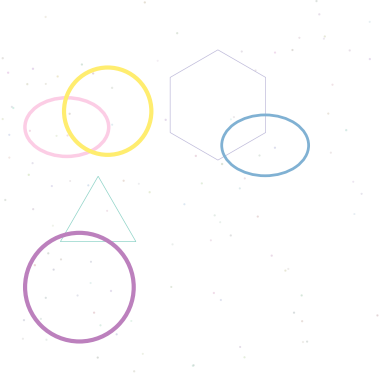[{"shape": "triangle", "thickness": 0.5, "radius": 0.57, "center": [0.255, 0.429]}, {"shape": "hexagon", "thickness": 0.5, "radius": 0.72, "center": [0.566, 0.727]}, {"shape": "oval", "thickness": 2, "radius": 0.56, "center": [0.689, 0.622]}, {"shape": "oval", "thickness": 2.5, "radius": 0.54, "center": [0.174, 0.67]}, {"shape": "circle", "thickness": 3, "radius": 0.71, "center": [0.206, 0.254]}, {"shape": "circle", "thickness": 3, "radius": 0.57, "center": [0.28, 0.711]}]